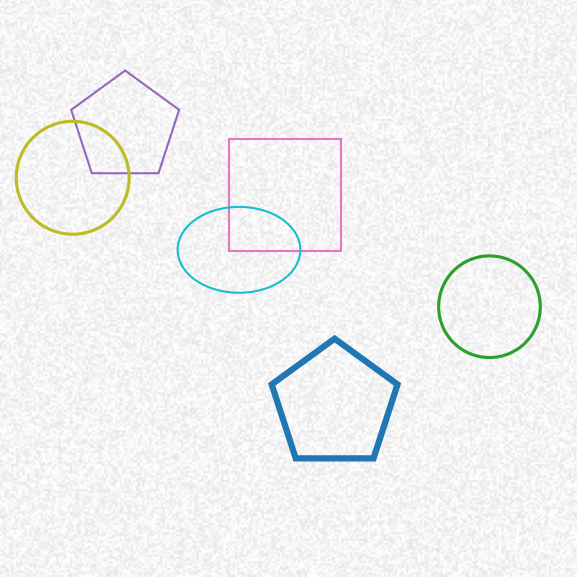[{"shape": "pentagon", "thickness": 3, "radius": 0.57, "center": [0.579, 0.298]}, {"shape": "circle", "thickness": 1.5, "radius": 0.44, "center": [0.848, 0.468]}, {"shape": "pentagon", "thickness": 1, "radius": 0.49, "center": [0.217, 0.779]}, {"shape": "square", "thickness": 1, "radius": 0.49, "center": [0.493, 0.661]}, {"shape": "circle", "thickness": 1.5, "radius": 0.49, "center": [0.126, 0.691]}, {"shape": "oval", "thickness": 1, "radius": 0.53, "center": [0.414, 0.567]}]